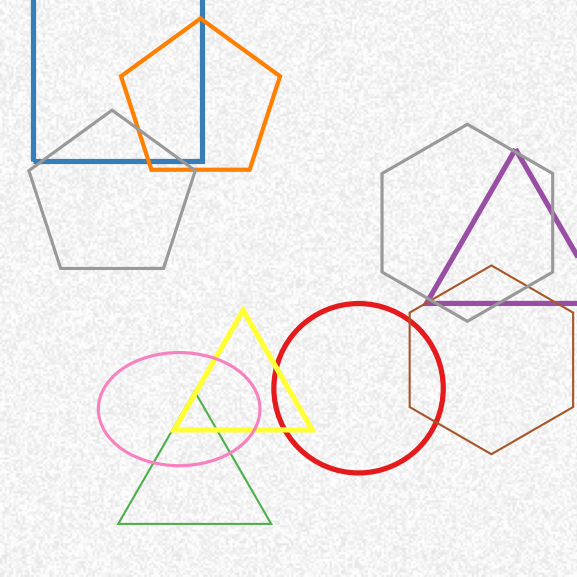[{"shape": "circle", "thickness": 2.5, "radius": 0.73, "center": [0.621, 0.327]}, {"shape": "square", "thickness": 2.5, "radius": 0.73, "center": [0.204, 0.867]}, {"shape": "triangle", "thickness": 1, "radius": 0.76, "center": [0.337, 0.168]}, {"shape": "triangle", "thickness": 2.5, "radius": 0.89, "center": [0.893, 0.563]}, {"shape": "pentagon", "thickness": 2, "radius": 0.72, "center": [0.347, 0.822]}, {"shape": "triangle", "thickness": 2.5, "radius": 0.69, "center": [0.421, 0.324]}, {"shape": "hexagon", "thickness": 1, "radius": 0.82, "center": [0.851, 0.376]}, {"shape": "oval", "thickness": 1.5, "radius": 0.7, "center": [0.31, 0.291]}, {"shape": "hexagon", "thickness": 1.5, "radius": 0.85, "center": [0.809, 0.613]}, {"shape": "pentagon", "thickness": 1.5, "radius": 0.76, "center": [0.194, 0.657]}]